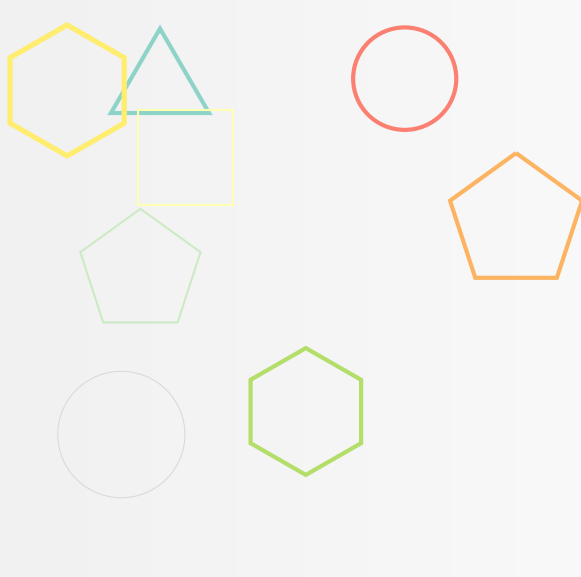[{"shape": "triangle", "thickness": 2, "radius": 0.49, "center": [0.275, 0.852]}, {"shape": "square", "thickness": 1, "radius": 0.41, "center": [0.32, 0.726]}, {"shape": "circle", "thickness": 2, "radius": 0.44, "center": [0.696, 0.863]}, {"shape": "pentagon", "thickness": 2, "radius": 0.6, "center": [0.888, 0.615]}, {"shape": "hexagon", "thickness": 2, "radius": 0.55, "center": [0.526, 0.287]}, {"shape": "circle", "thickness": 0.5, "radius": 0.55, "center": [0.209, 0.247]}, {"shape": "pentagon", "thickness": 1, "radius": 0.54, "center": [0.242, 0.529]}, {"shape": "hexagon", "thickness": 2.5, "radius": 0.57, "center": [0.116, 0.843]}]